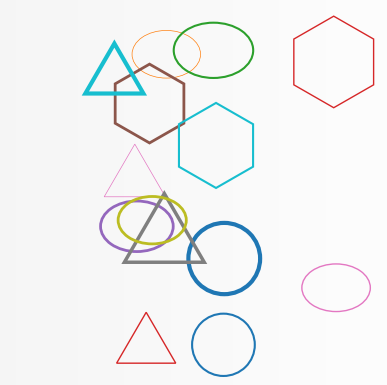[{"shape": "circle", "thickness": 1.5, "radius": 0.4, "center": [0.577, 0.104]}, {"shape": "circle", "thickness": 3, "radius": 0.46, "center": [0.579, 0.328]}, {"shape": "oval", "thickness": 0.5, "radius": 0.44, "center": [0.429, 0.859]}, {"shape": "oval", "thickness": 1.5, "radius": 0.51, "center": [0.551, 0.869]}, {"shape": "triangle", "thickness": 1, "radius": 0.44, "center": [0.377, 0.101]}, {"shape": "hexagon", "thickness": 1, "radius": 0.59, "center": [0.861, 0.839]}, {"shape": "oval", "thickness": 2, "radius": 0.47, "center": [0.353, 0.412]}, {"shape": "hexagon", "thickness": 2, "radius": 0.51, "center": [0.386, 0.731]}, {"shape": "triangle", "thickness": 0.5, "radius": 0.46, "center": [0.348, 0.534]}, {"shape": "oval", "thickness": 1, "radius": 0.44, "center": [0.867, 0.253]}, {"shape": "triangle", "thickness": 2.5, "radius": 0.59, "center": [0.424, 0.378]}, {"shape": "oval", "thickness": 2, "radius": 0.44, "center": [0.393, 0.428]}, {"shape": "triangle", "thickness": 3, "radius": 0.43, "center": [0.295, 0.8]}, {"shape": "hexagon", "thickness": 1.5, "radius": 0.55, "center": [0.557, 0.622]}]